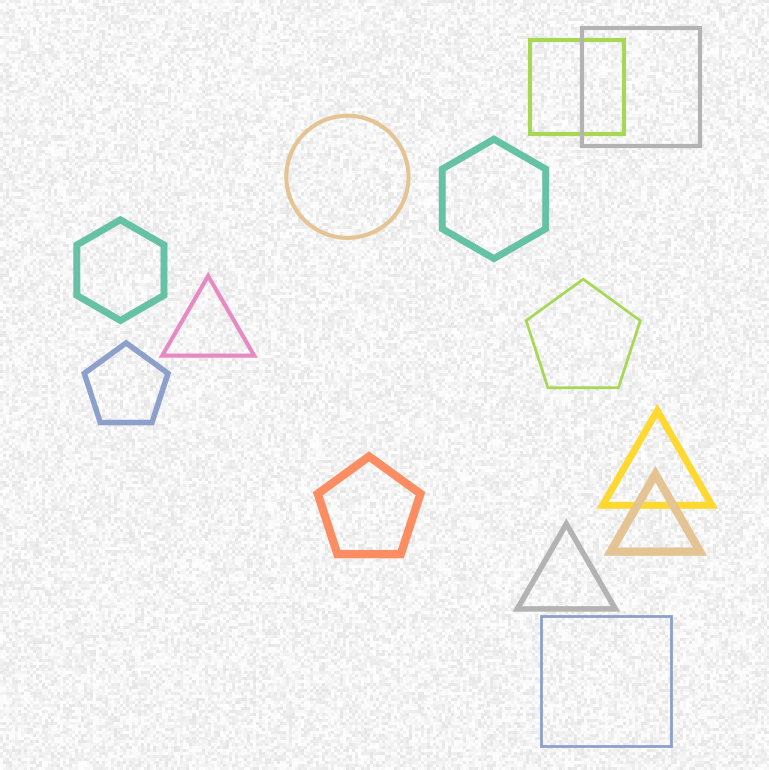[{"shape": "hexagon", "thickness": 2.5, "radius": 0.33, "center": [0.156, 0.649]}, {"shape": "hexagon", "thickness": 2.5, "radius": 0.39, "center": [0.642, 0.742]}, {"shape": "pentagon", "thickness": 3, "radius": 0.35, "center": [0.479, 0.337]}, {"shape": "square", "thickness": 1, "radius": 0.42, "center": [0.787, 0.116]}, {"shape": "pentagon", "thickness": 2, "radius": 0.29, "center": [0.164, 0.497]}, {"shape": "triangle", "thickness": 1.5, "radius": 0.34, "center": [0.27, 0.573]}, {"shape": "square", "thickness": 1.5, "radius": 0.31, "center": [0.749, 0.887]}, {"shape": "pentagon", "thickness": 1, "radius": 0.39, "center": [0.757, 0.559]}, {"shape": "triangle", "thickness": 2.5, "radius": 0.41, "center": [0.854, 0.385]}, {"shape": "triangle", "thickness": 3, "radius": 0.34, "center": [0.851, 0.317]}, {"shape": "circle", "thickness": 1.5, "radius": 0.4, "center": [0.451, 0.77]}, {"shape": "triangle", "thickness": 2, "radius": 0.37, "center": [0.736, 0.246]}, {"shape": "square", "thickness": 1.5, "radius": 0.38, "center": [0.833, 0.887]}]